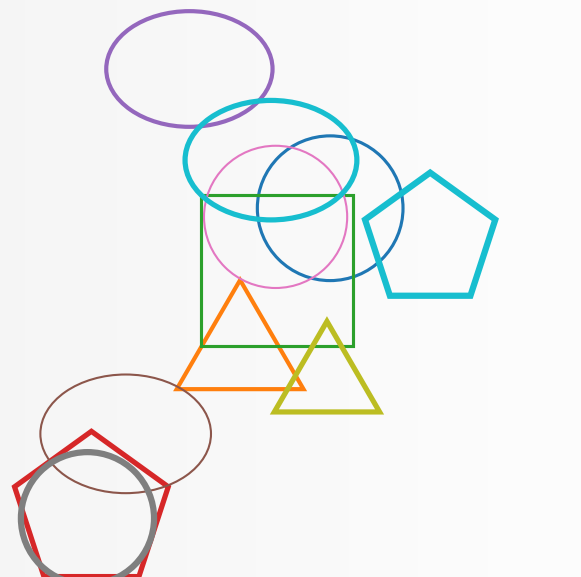[{"shape": "circle", "thickness": 1.5, "radius": 0.63, "center": [0.568, 0.639]}, {"shape": "triangle", "thickness": 2, "radius": 0.63, "center": [0.413, 0.388]}, {"shape": "square", "thickness": 1.5, "radius": 0.65, "center": [0.477, 0.531]}, {"shape": "pentagon", "thickness": 2.5, "radius": 0.7, "center": [0.157, 0.113]}, {"shape": "oval", "thickness": 2, "radius": 0.72, "center": [0.326, 0.88]}, {"shape": "oval", "thickness": 1, "radius": 0.73, "center": [0.216, 0.248]}, {"shape": "circle", "thickness": 1, "radius": 0.62, "center": [0.474, 0.624]}, {"shape": "circle", "thickness": 3, "radius": 0.57, "center": [0.151, 0.102]}, {"shape": "triangle", "thickness": 2.5, "radius": 0.52, "center": [0.562, 0.338]}, {"shape": "pentagon", "thickness": 3, "radius": 0.59, "center": [0.74, 0.582]}, {"shape": "oval", "thickness": 2.5, "radius": 0.74, "center": [0.466, 0.722]}]